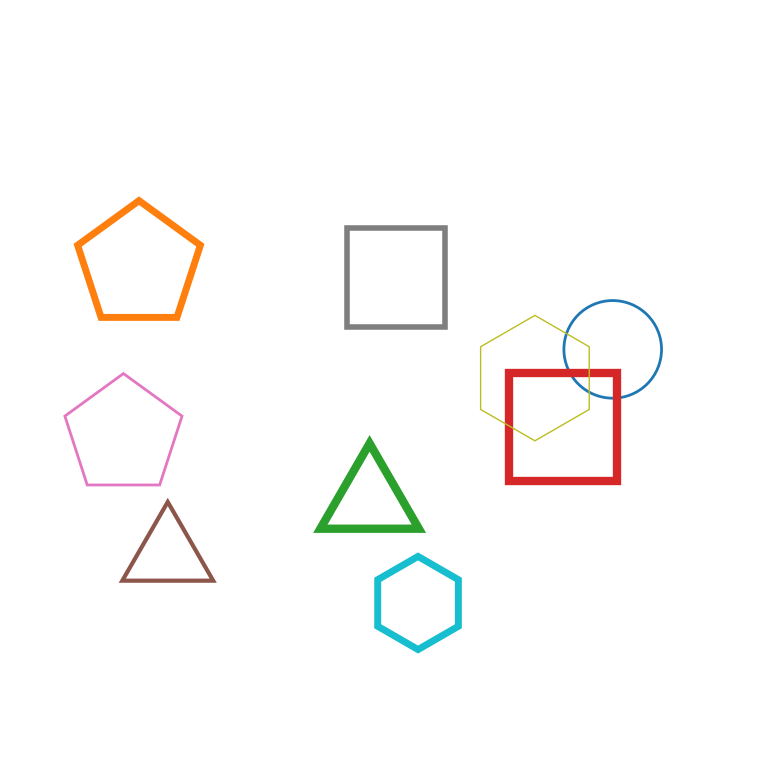[{"shape": "circle", "thickness": 1, "radius": 0.32, "center": [0.796, 0.546]}, {"shape": "pentagon", "thickness": 2.5, "radius": 0.42, "center": [0.181, 0.656]}, {"shape": "triangle", "thickness": 3, "radius": 0.37, "center": [0.48, 0.35]}, {"shape": "square", "thickness": 3, "radius": 0.35, "center": [0.731, 0.445]}, {"shape": "triangle", "thickness": 1.5, "radius": 0.34, "center": [0.218, 0.28]}, {"shape": "pentagon", "thickness": 1, "radius": 0.4, "center": [0.16, 0.435]}, {"shape": "square", "thickness": 2, "radius": 0.32, "center": [0.514, 0.64]}, {"shape": "hexagon", "thickness": 0.5, "radius": 0.41, "center": [0.695, 0.509]}, {"shape": "hexagon", "thickness": 2.5, "radius": 0.3, "center": [0.543, 0.217]}]